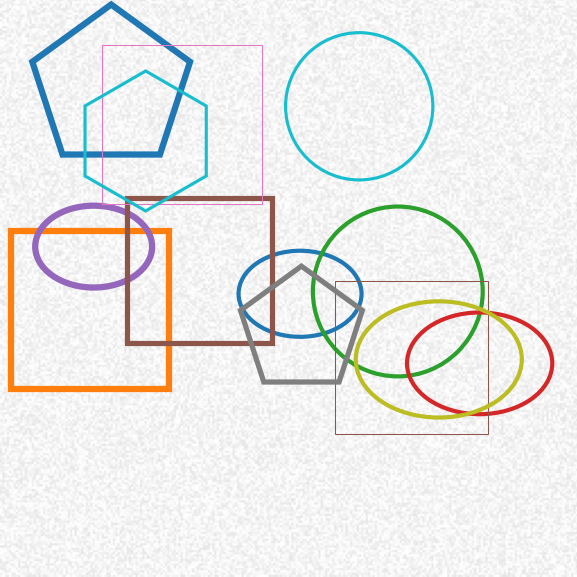[{"shape": "pentagon", "thickness": 3, "radius": 0.72, "center": [0.193, 0.848]}, {"shape": "oval", "thickness": 2, "radius": 0.53, "center": [0.52, 0.49]}, {"shape": "square", "thickness": 3, "radius": 0.69, "center": [0.156, 0.462]}, {"shape": "circle", "thickness": 2, "radius": 0.74, "center": [0.689, 0.494]}, {"shape": "oval", "thickness": 2, "radius": 0.63, "center": [0.831, 0.37]}, {"shape": "oval", "thickness": 3, "radius": 0.51, "center": [0.162, 0.572]}, {"shape": "square", "thickness": 2.5, "radius": 0.63, "center": [0.346, 0.531]}, {"shape": "square", "thickness": 0.5, "radius": 0.66, "center": [0.713, 0.381]}, {"shape": "square", "thickness": 0.5, "radius": 0.69, "center": [0.315, 0.783]}, {"shape": "pentagon", "thickness": 2.5, "radius": 0.55, "center": [0.522, 0.427]}, {"shape": "oval", "thickness": 2, "radius": 0.72, "center": [0.76, 0.377]}, {"shape": "hexagon", "thickness": 1.5, "radius": 0.61, "center": [0.252, 0.755]}, {"shape": "circle", "thickness": 1.5, "radius": 0.64, "center": [0.622, 0.815]}]